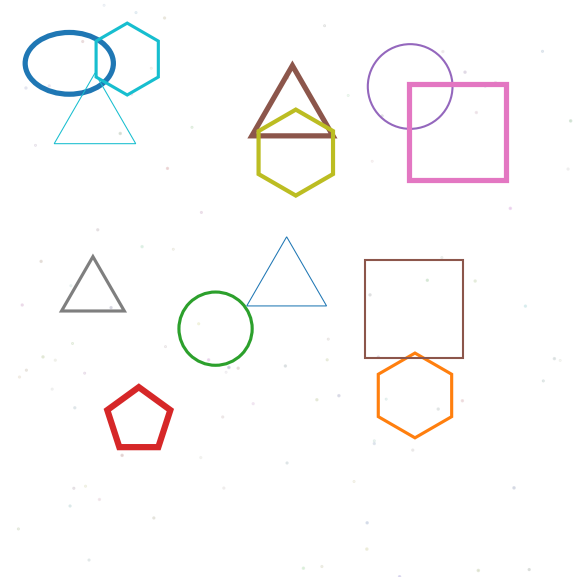[{"shape": "oval", "thickness": 2.5, "radius": 0.38, "center": [0.12, 0.889]}, {"shape": "triangle", "thickness": 0.5, "radius": 0.4, "center": [0.496, 0.509]}, {"shape": "hexagon", "thickness": 1.5, "radius": 0.37, "center": [0.719, 0.314]}, {"shape": "circle", "thickness": 1.5, "radius": 0.32, "center": [0.373, 0.43]}, {"shape": "pentagon", "thickness": 3, "radius": 0.29, "center": [0.24, 0.271]}, {"shape": "circle", "thickness": 1, "radius": 0.37, "center": [0.71, 0.849]}, {"shape": "triangle", "thickness": 2.5, "radius": 0.41, "center": [0.506, 0.804]}, {"shape": "square", "thickness": 1, "radius": 0.43, "center": [0.717, 0.464]}, {"shape": "square", "thickness": 2.5, "radius": 0.42, "center": [0.792, 0.771]}, {"shape": "triangle", "thickness": 1.5, "radius": 0.31, "center": [0.161, 0.492]}, {"shape": "hexagon", "thickness": 2, "radius": 0.37, "center": [0.512, 0.735]}, {"shape": "triangle", "thickness": 0.5, "radius": 0.41, "center": [0.164, 0.791]}, {"shape": "hexagon", "thickness": 1.5, "radius": 0.31, "center": [0.22, 0.897]}]